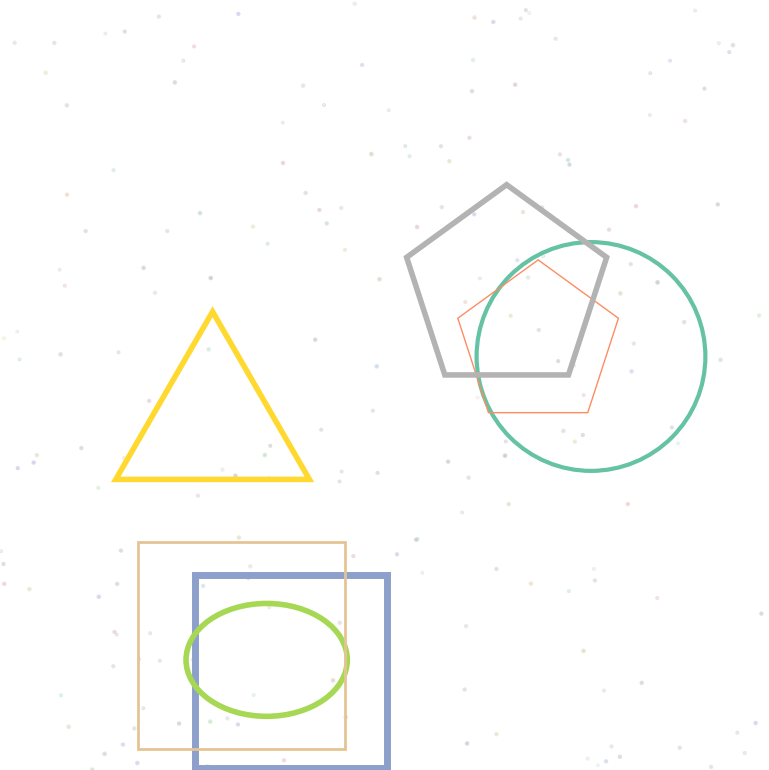[{"shape": "circle", "thickness": 1.5, "radius": 0.74, "center": [0.768, 0.537]}, {"shape": "pentagon", "thickness": 0.5, "radius": 0.55, "center": [0.699, 0.553]}, {"shape": "square", "thickness": 2.5, "radius": 0.62, "center": [0.378, 0.128]}, {"shape": "oval", "thickness": 2, "radius": 0.52, "center": [0.346, 0.143]}, {"shape": "triangle", "thickness": 2, "radius": 0.73, "center": [0.276, 0.45]}, {"shape": "square", "thickness": 1, "radius": 0.67, "center": [0.313, 0.161]}, {"shape": "pentagon", "thickness": 2, "radius": 0.68, "center": [0.658, 0.624]}]